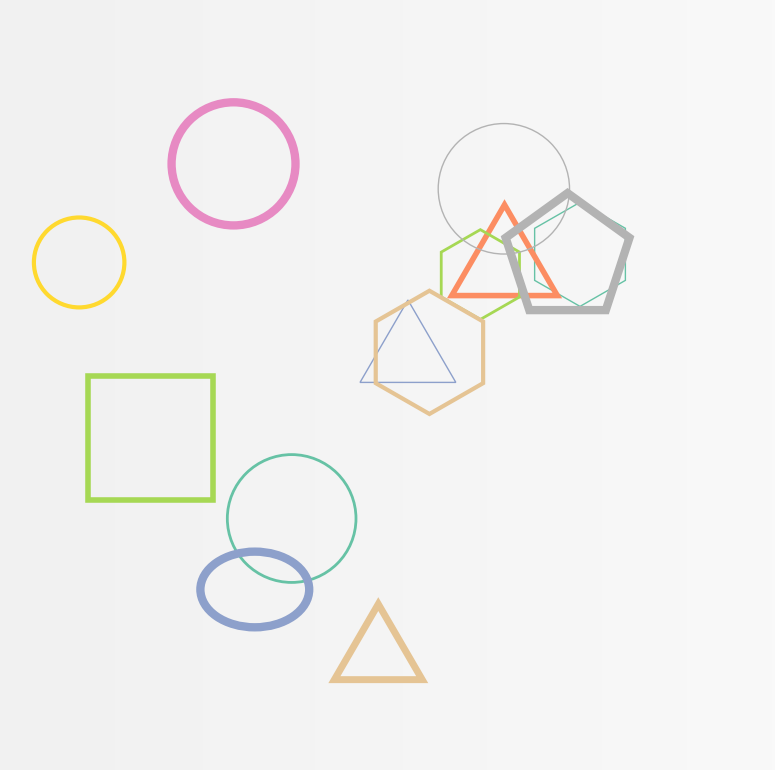[{"shape": "hexagon", "thickness": 0.5, "radius": 0.34, "center": [0.748, 0.67]}, {"shape": "circle", "thickness": 1, "radius": 0.42, "center": [0.376, 0.327]}, {"shape": "triangle", "thickness": 2, "radius": 0.39, "center": [0.651, 0.655]}, {"shape": "oval", "thickness": 3, "radius": 0.35, "center": [0.329, 0.234]}, {"shape": "triangle", "thickness": 0.5, "radius": 0.36, "center": [0.526, 0.539]}, {"shape": "circle", "thickness": 3, "radius": 0.4, "center": [0.301, 0.787]}, {"shape": "square", "thickness": 2, "radius": 0.4, "center": [0.194, 0.431]}, {"shape": "hexagon", "thickness": 1, "radius": 0.29, "center": [0.62, 0.643]}, {"shape": "circle", "thickness": 1.5, "radius": 0.29, "center": [0.102, 0.659]}, {"shape": "hexagon", "thickness": 1.5, "radius": 0.4, "center": [0.554, 0.542]}, {"shape": "triangle", "thickness": 2.5, "radius": 0.33, "center": [0.488, 0.15]}, {"shape": "circle", "thickness": 0.5, "radius": 0.42, "center": [0.65, 0.755]}, {"shape": "pentagon", "thickness": 3, "radius": 0.42, "center": [0.732, 0.665]}]